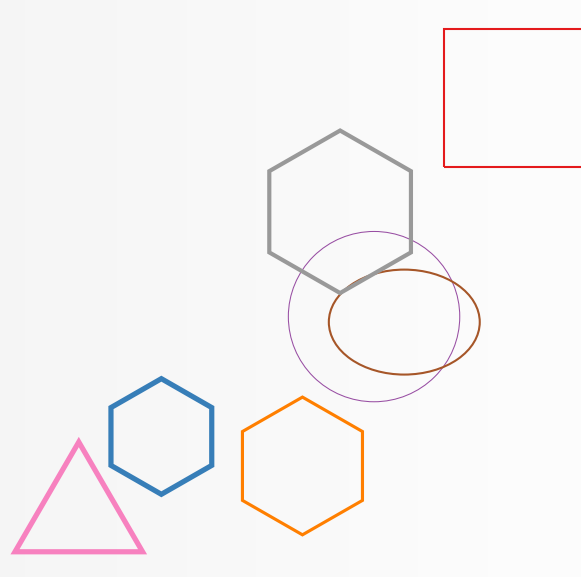[{"shape": "square", "thickness": 1, "radius": 0.6, "center": [0.883, 0.829]}, {"shape": "hexagon", "thickness": 2.5, "radius": 0.5, "center": [0.278, 0.243]}, {"shape": "circle", "thickness": 0.5, "radius": 0.74, "center": [0.644, 0.451]}, {"shape": "hexagon", "thickness": 1.5, "radius": 0.6, "center": [0.52, 0.192]}, {"shape": "oval", "thickness": 1, "radius": 0.65, "center": [0.696, 0.441]}, {"shape": "triangle", "thickness": 2.5, "radius": 0.63, "center": [0.136, 0.107]}, {"shape": "hexagon", "thickness": 2, "radius": 0.7, "center": [0.585, 0.632]}]